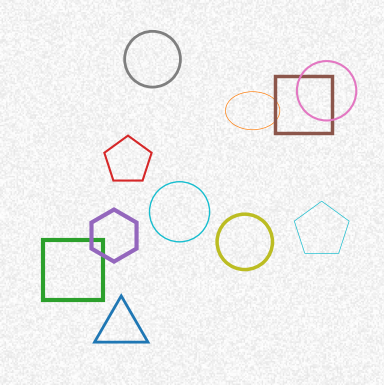[{"shape": "triangle", "thickness": 2, "radius": 0.4, "center": [0.315, 0.151]}, {"shape": "oval", "thickness": 0.5, "radius": 0.35, "center": [0.656, 0.712]}, {"shape": "square", "thickness": 3, "radius": 0.39, "center": [0.191, 0.299]}, {"shape": "pentagon", "thickness": 1.5, "radius": 0.32, "center": [0.332, 0.583]}, {"shape": "hexagon", "thickness": 3, "radius": 0.34, "center": [0.296, 0.388]}, {"shape": "square", "thickness": 2.5, "radius": 0.37, "center": [0.789, 0.729]}, {"shape": "circle", "thickness": 1.5, "radius": 0.39, "center": [0.848, 0.764]}, {"shape": "circle", "thickness": 2, "radius": 0.36, "center": [0.396, 0.846]}, {"shape": "circle", "thickness": 2.5, "radius": 0.36, "center": [0.636, 0.372]}, {"shape": "circle", "thickness": 1, "radius": 0.39, "center": [0.466, 0.45]}, {"shape": "pentagon", "thickness": 0.5, "radius": 0.37, "center": [0.836, 0.403]}]